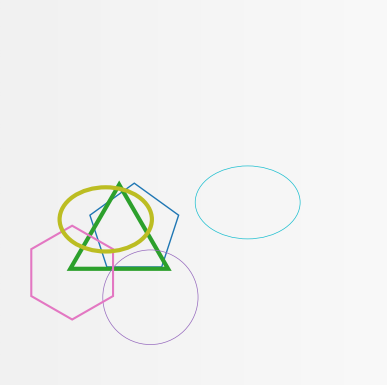[{"shape": "pentagon", "thickness": 1, "radius": 0.6, "center": [0.347, 0.404]}, {"shape": "triangle", "thickness": 3, "radius": 0.73, "center": [0.308, 0.375]}, {"shape": "circle", "thickness": 0.5, "radius": 0.61, "center": [0.388, 0.228]}, {"shape": "hexagon", "thickness": 1.5, "radius": 0.61, "center": [0.186, 0.292]}, {"shape": "oval", "thickness": 3, "radius": 0.6, "center": [0.273, 0.43]}, {"shape": "oval", "thickness": 0.5, "radius": 0.68, "center": [0.639, 0.474]}]